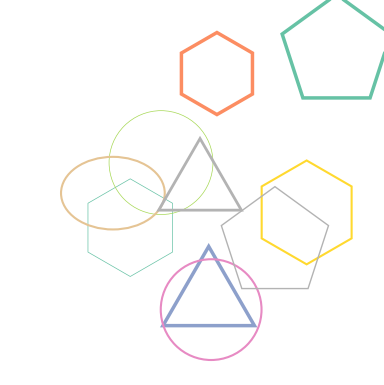[{"shape": "hexagon", "thickness": 0.5, "radius": 0.63, "center": [0.338, 0.409]}, {"shape": "pentagon", "thickness": 2.5, "radius": 0.74, "center": [0.874, 0.866]}, {"shape": "hexagon", "thickness": 2.5, "radius": 0.53, "center": [0.563, 0.809]}, {"shape": "triangle", "thickness": 2.5, "radius": 0.69, "center": [0.542, 0.223]}, {"shape": "circle", "thickness": 1.5, "radius": 0.65, "center": [0.548, 0.196]}, {"shape": "circle", "thickness": 0.5, "radius": 0.67, "center": [0.418, 0.578]}, {"shape": "hexagon", "thickness": 1.5, "radius": 0.67, "center": [0.796, 0.448]}, {"shape": "oval", "thickness": 1.5, "radius": 0.67, "center": [0.293, 0.498]}, {"shape": "pentagon", "thickness": 1, "radius": 0.73, "center": [0.714, 0.369]}, {"shape": "triangle", "thickness": 2, "radius": 0.62, "center": [0.52, 0.516]}]